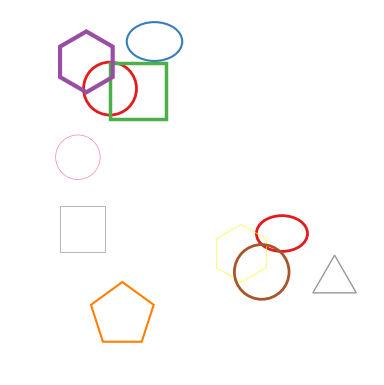[{"shape": "oval", "thickness": 2, "radius": 0.33, "center": [0.732, 0.393]}, {"shape": "circle", "thickness": 2, "radius": 0.34, "center": [0.286, 0.77]}, {"shape": "oval", "thickness": 1.5, "radius": 0.36, "center": [0.401, 0.892]}, {"shape": "square", "thickness": 2.5, "radius": 0.37, "center": [0.359, 0.764]}, {"shape": "hexagon", "thickness": 3, "radius": 0.39, "center": [0.224, 0.839]}, {"shape": "pentagon", "thickness": 1.5, "radius": 0.43, "center": [0.318, 0.182]}, {"shape": "hexagon", "thickness": 0.5, "radius": 0.37, "center": [0.627, 0.342]}, {"shape": "circle", "thickness": 2, "radius": 0.36, "center": [0.68, 0.294]}, {"shape": "circle", "thickness": 0.5, "radius": 0.29, "center": [0.202, 0.592]}, {"shape": "triangle", "thickness": 1, "radius": 0.33, "center": [0.869, 0.272]}, {"shape": "square", "thickness": 0.5, "radius": 0.3, "center": [0.214, 0.405]}]